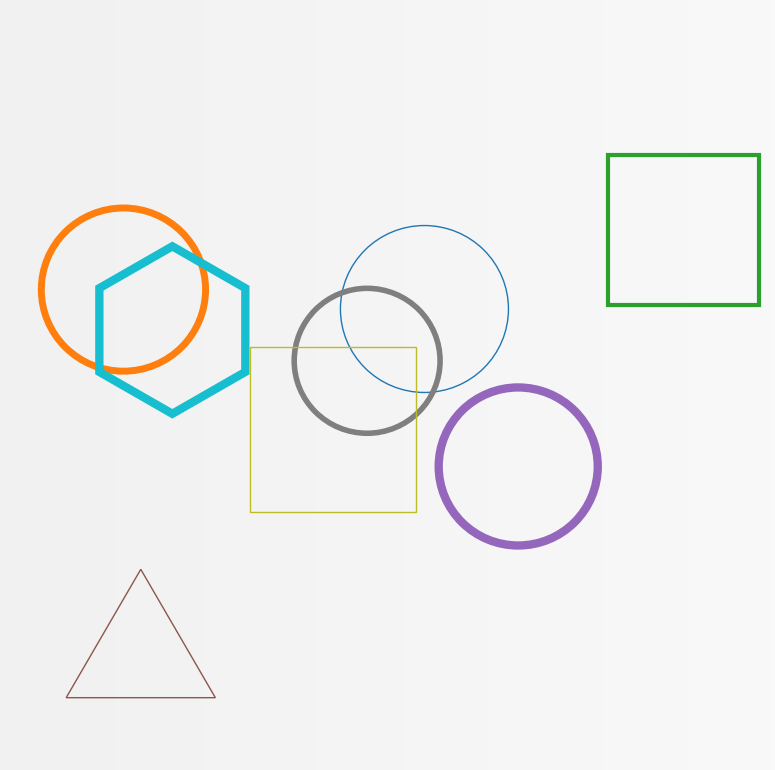[{"shape": "circle", "thickness": 0.5, "radius": 0.54, "center": [0.548, 0.599]}, {"shape": "circle", "thickness": 2.5, "radius": 0.53, "center": [0.159, 0.624]}, {"shape": "square", "thickness": 1.5, "radius": 0.49, "center": [0.882, 0.701]}, {"shape": "circle", "thickness": 3, "radius": 0.51, "center": [0.669, 0.394]}, {"shape": "triangle", "thickness": 0.5, "radius": 0.56, "center": [0.182, 0.149]}, {"shape": "circle", "thickness": 2, "radius": 0.47, "center": [0.474, 0.531]}, {"shape": "square", "thickness": 0.5, "radius": 0.53, "center": [0.43, 0.442]}, {"shape": "hexagon", "thickness": 3, "radius": 0.54, "center": [0.222, 0.571]}]